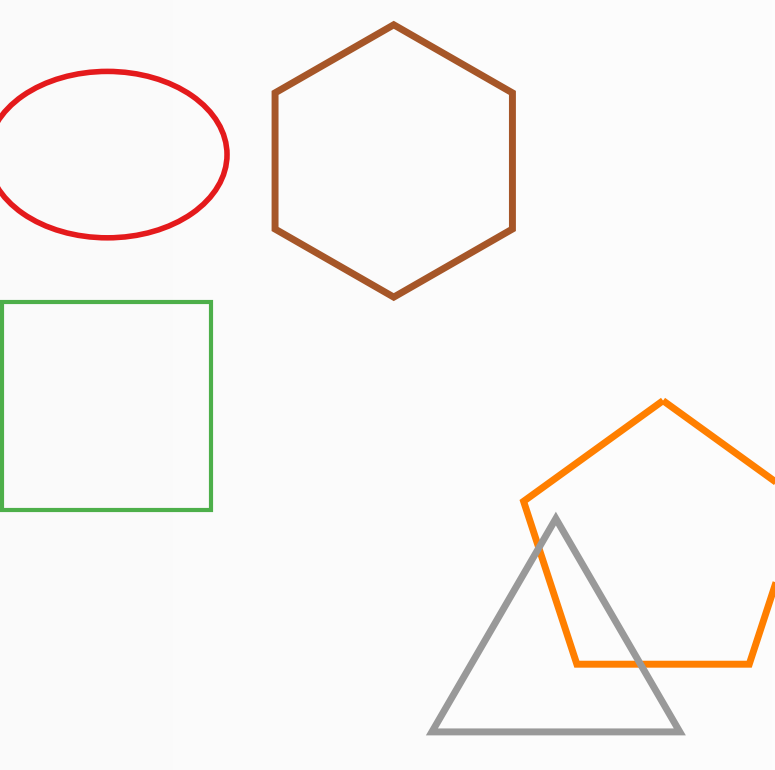[{"shape": "oval", "thickness": 2, "radius": 0.77, "center": [0.139, 0.799]}, {"shape": "square", "thickness": 1.5, "radius": 0.68, "center": [0.137, 0.473]}, {"shape": "pentagon", "thickness": 2.5, "radius": 0.95, "center": [0.856, 0.29]}, {"shape": "hexagon", "thickness": 2.5, "radius": 0.88, "center": [0.508, 0.791]}, {"shape": "triangle", "thickness": 2.5, "radius": 0.92, "center": [0.717, 0.142]}]